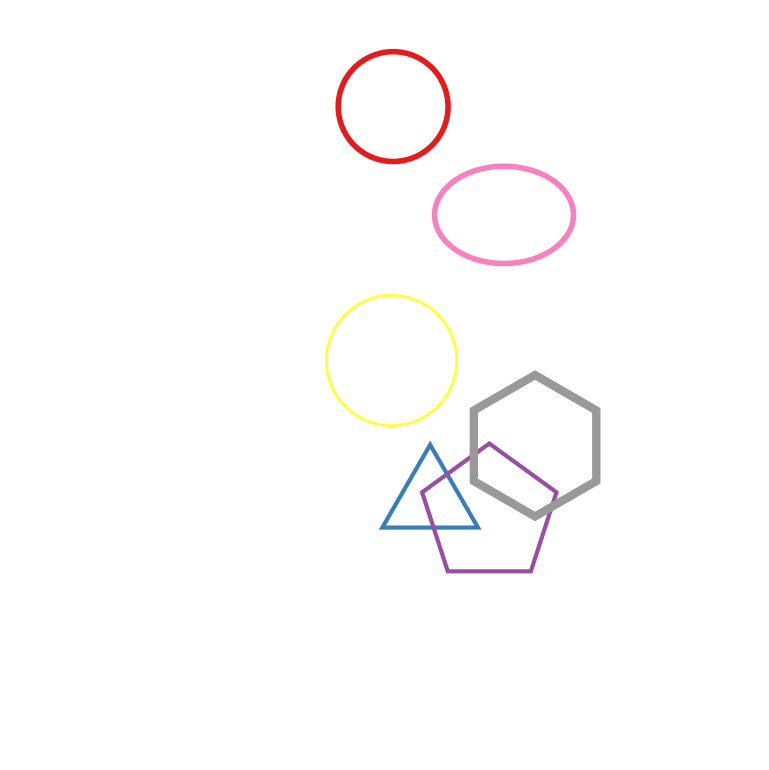[{"shape": "circle", "thickness": 2, "radius": 0.36, "center": [0.511, 0.862]}, {"shape": "triangle", "thickness": 1.5, "radius": 0.36, "center": [0.559, 0.351]}, {"shape": "pentagon", "thickness": 1.5, "radius": 0.46, "center": [0.635, 0.332]}, {"shape": "circle", "thickness": 1, "radius": 0.42, "center": [0.509, 0.532]}, {"shape": "oval", "thickness": 2, "radius": 0.45, "center": [0.655, 0.721]}, {"shape": "hexagon", "thickness": 3, "radius": 0.46, "center": [0.695, 0.421]}]